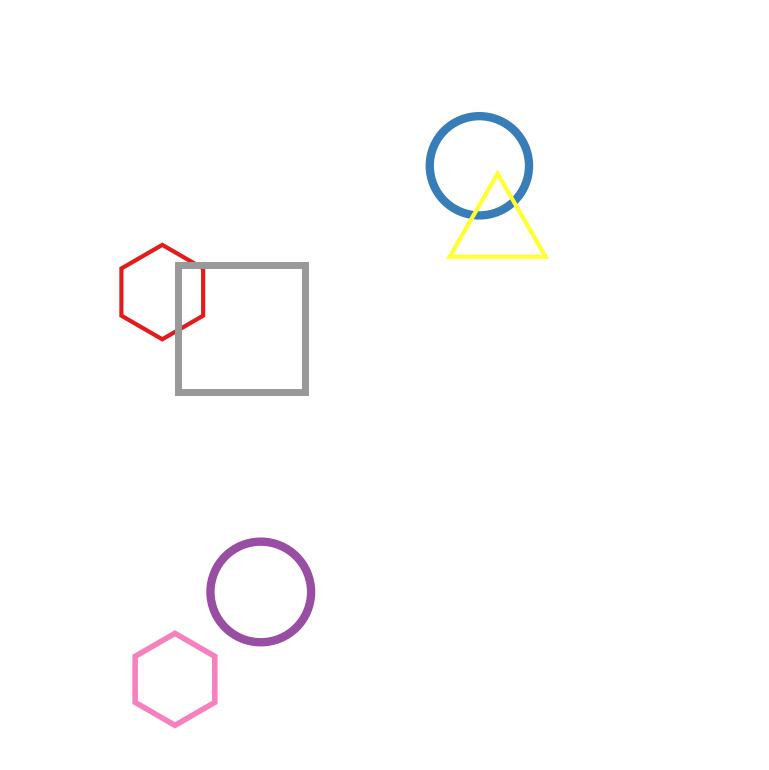[{"shape": "hexagon", "thickness": 1.5, "radius": 0.31, "center": [0.211, 0.621]}, {"shape": "circle", "thickness": 3, "radius": 0.32, "center": [0.623, 0.785]}, {"shape": "circle", "thickness": 3, "radius": 0.33, "center": [0.339, 0.231]}, {"shape": "triangle", "thickness": 1.5, "radius": 0.36, "center": [0.646, 0.703]}, {"shape": "hexagon", "thickness": 2, "radius": 0.3, "center": [0.227, 0.118]}, {"shape": "square", "thickness": 2.5, "radius": 0.41, "center": [0.314, 0.574]}]